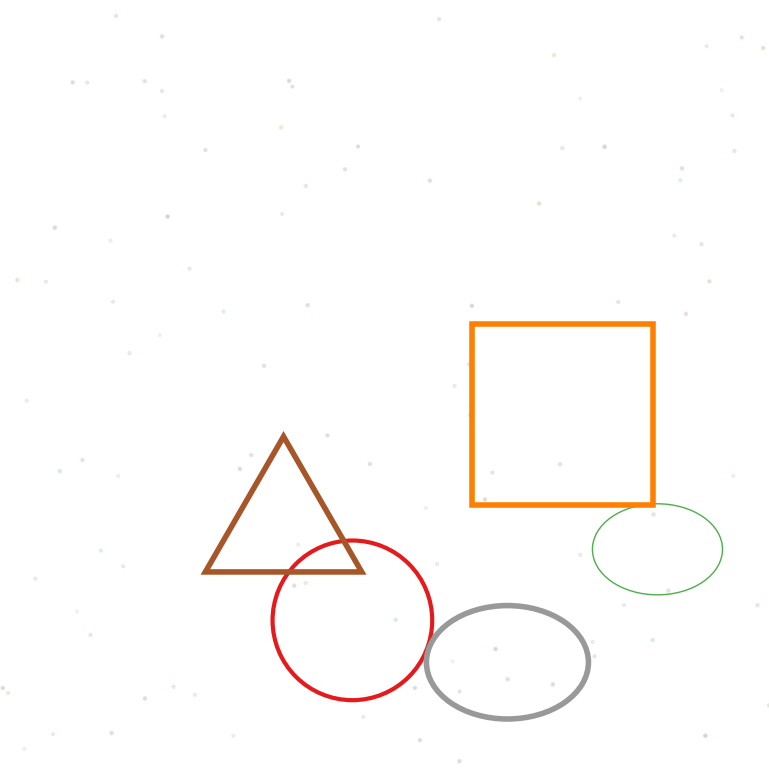[{"shape": "circle", "thickness": 1.5, "radius": 0.52, "center": [0.458, 0.194]}, {"shape": "oval", "thickness": 0.5, "radius": 0.42, "center": [0.854, 0.287]}, {"shape": "square", "thickness": 2, "radius": 0.59, "center": [0.73, 0.462]}, {"shape": "triangle", "thickness": 2, "radius": 0.59, "center": [0.368, 0.316]}, {"shape": "oval", "thickness": 2, "radius": 0.53, "center": [0.659, 0.14]}]